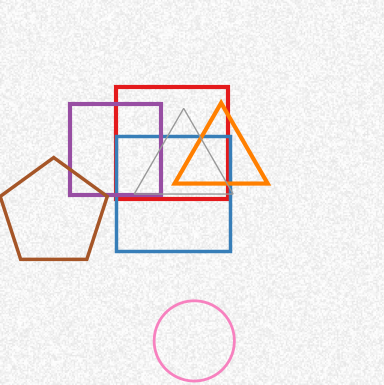[{"shape": "square", "thickness": 3, "radius": 0.73, "center": [0.448, 0.628]}, {"shape": "square", "thickness": 2.5, "radius": 0.74, "center": [0.449, 0.497]}, {"shape": "square", "thickness": 3, "radius": 0.59, "center": [0.3, 0.612]}, {"shape": "triangle", "thickness": 3, "radius": 0.7, "center": [0.574, 0.593]}, {"shape": "pentagon", "thickness": 2.5, "radius": 0.73, "center": [0.14, 0.445]}, {"shape": "circle", "thickness": 2, "radius": 0.52, "center": [0.505, 0.115]}, {"shape": "triangle", "thickness": 1, "radius": 0.74, "center": [0.477, 0.57]}]